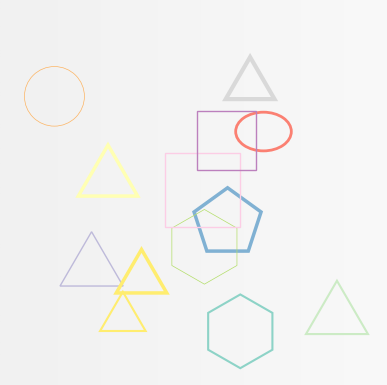[{"shape": "hexagon", "thickness": 1.5, "radius": 0.48, "center": [0.62, 0.139]}, {"shape": "triangle", "thickness": 2.5, "radius": 0.44, "center": [0.279, 0.535]}, {"shape": "triangle", "thickness": 1, "radius": 0.47, "center": [0.236, 0.304]}, {"shape": "oval", "thickness": 2, "radius": 0.36, "center": [0.68, 0.658]}, {"shape": "pentagon", "thickness": 2.5, "radius": 0.45, "center": [0.587, 0.421]}, {"shape": "circle", "thickness": 0.5, "radius": 0.39, "center": [0.14, 0.75]}, {"shape": "hexagon", "thickness": 0.5, "radius": 0.48, "center": [0.527, 0.359]}, {"shape": "square", "thickness": 1, "radius": 0.48, "center": [0.523, 0.506]}, {"shape": "triangle", "thickness": 3, "radius": 0.36, "center": [0.645, 0.779]}, {"shape": "square", "thickness": 1, "radius": 0.39, "center": [0.585, 0.635]}, {"shape": "triangle", "thickness": 1.5, "radius": 0.46, "center": [0.87, 0.178]}, {"shape": "triangle", "thickness": 1.5, "radius": 0.34, "center": [0.317, 0.174]}, {"shape": "triangle", "thickness": 2.5, "radius": 0.38, "center": [0.365, 0.277]}]